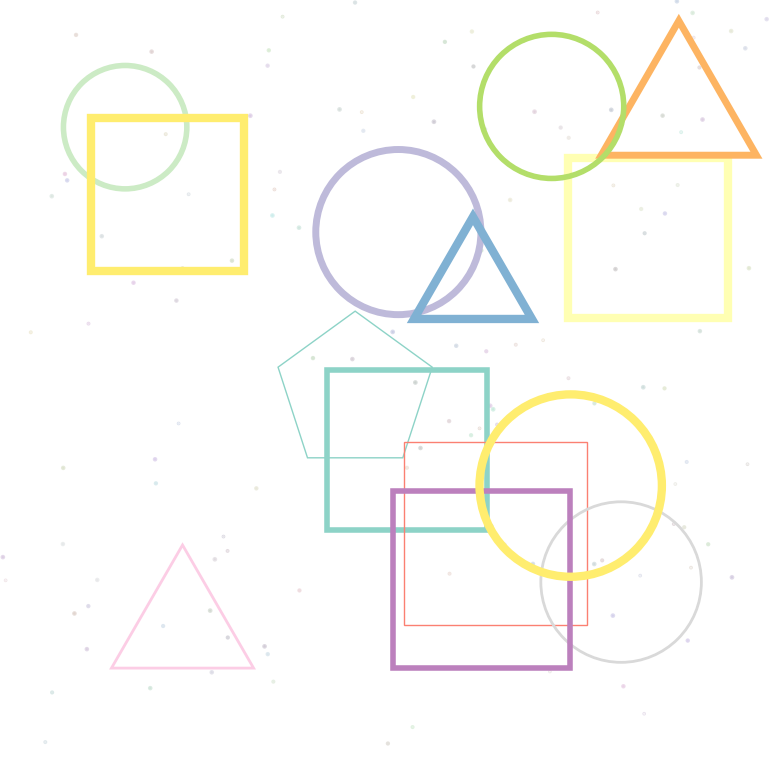[{"shape": "pentagon", "thickness": 0.5, "radius": 0.53, "center": [0.461, 0.491]}, {"shape": "square", "thickness": 2, "radius": 0.52, "center": [0.528, 0.416]}, {"shape": "square", "thickness": 3, "radius": 0.52, "center": [0.842, 0.69]}, {"shape": "circle", "thickness": 2.5, "radius": 0.54, "center": [0.517, 0.699]}, {"shape": "square", "thickness": 0.5, "radius": 0.59, "center": [0.644, 0.307]}, {"shape": "triangle", "thickness": 3, "radius": 0.44, "center": [0.614, 0.63]}, {"shape": "triangle", "thickness": 2.5, "radius": 0.58, "center": [0.882, 0.857]}, {"shape": "circle", "thickness": 2, "radius": 0.47, "center": [0.716, 0.862]}, {"shape": "triangle", "thickness": 1, "radius": 0.53, "center": [0.237, 0.186]}, {"shape": "circle", "thickness": 1, "radius": 0.52, "center": [0.807, 0.244]}, {"shape": "square", "thickness": 2, "radius": 0.58, "center": [0.626, 0.247]}, {"shape": "circle", "thickness": 2, "radius": 0.4, "center": [0.163, 0.835]}, {"shape": "circle", "thickness": 3, "radius": 0.59, "center": [0.741, 0.369]}, {"shape": "square", "thickness": 3, "radius": 0.5, "center": [0.217, 0.747]}]